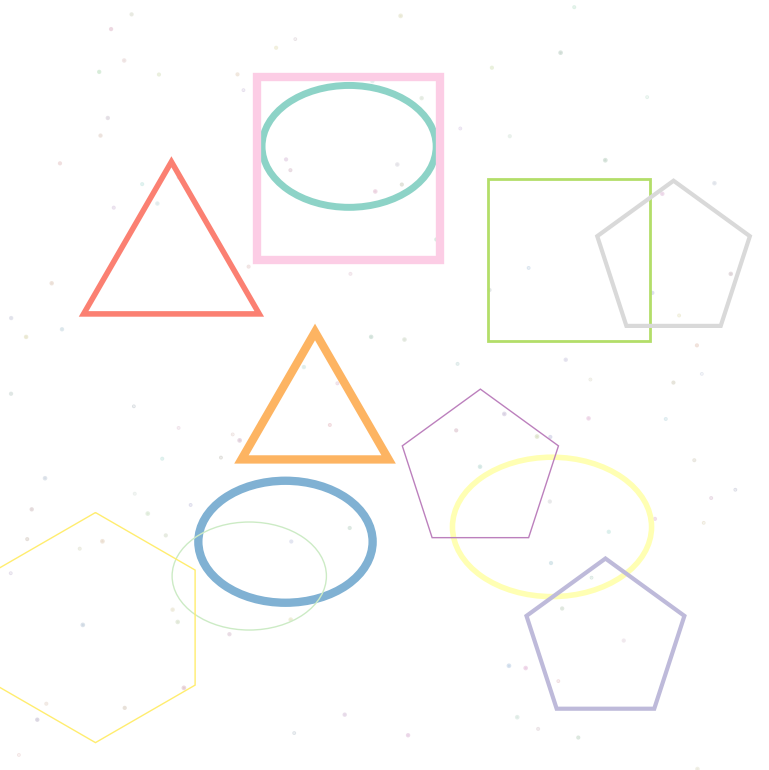[{"shape": "oval", "thickness": 2.5, "radius": 0.57, "center": [0.453, 0.81]}, {"shape": "oval", "thickness": 2, "radius": 0.65, "center": [0.717, 0.316]}, {"shape": "pentagon", "thickness": 1.5, "radius": 0.54, "center": [0.786, 0.167]}, {"shape": "triangle", "thickness": 2, "radius": 0.66, "center": [0.223, 0.658]}, {"shape": "oval", "thickness": 3, "radius": 0.57, "center": [0.371, 0.296]}, {"shape": "triangle", "thickness": 3, "radius": 0.55, "center": [0.409, 0.458]}, {"shape": "square", "thickness": 1, "radius": 0.53, "center": [0.739, 0.663]}, {"shape": "square", "thickness": 3, "radius": 0.59, "center": [0.452, 0.781]}, {"shape": "pentagon", "thickness": 1.5, "radius": 0.52, "center": [0.875, 0.661]}, {"shape": "pentagon", "thickness": 0.5, "radius": 0.53, "center": [0.624, 0.388]}, {"shape": "oval", "thickness": 0.5, "radius": 0.5, "center": [0.324, 0.252]}, {"shape": "hexagon", "thickness": 0.5, "radius": 0.75, "center": [0.124, 0.185]}]